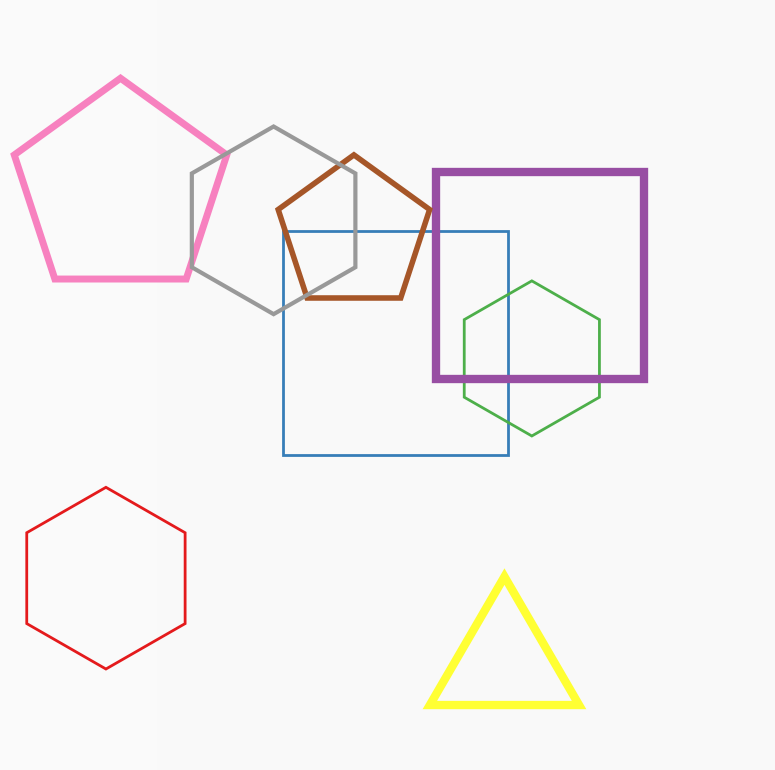[{"shape": "hexagon", "thickness": 1, "radius": 0.59, "center": [0.137, 0.249]}, {"shape": "square", "thickness": 1, "radius": 0.73, "center": [0.51, 0.555]}, {"shape": "hexagon", "thickness": 1, "radius": 0.5, "center": [0.686, 0.535]}, {"shape": "square", "thickness": 3, "radius": 0.67, "center": [0.697, 0.642]}, {"shape": "triangle", "thickness": 3, "radius": 0.56, "center": [0.651, 0.14]}, {"shape": "pentagon", "thickness": 2, "radius": 0.51, "center": [0.457, 0.696]}, {"shape": "pentagon", "thickness": 2.5, "radius": 0.72, "center": [0.156, 0.754]}, {"shape": "hexagon", "thickness": 1.5, "radius": 0.61, "center": [0.353, 0.714]}]